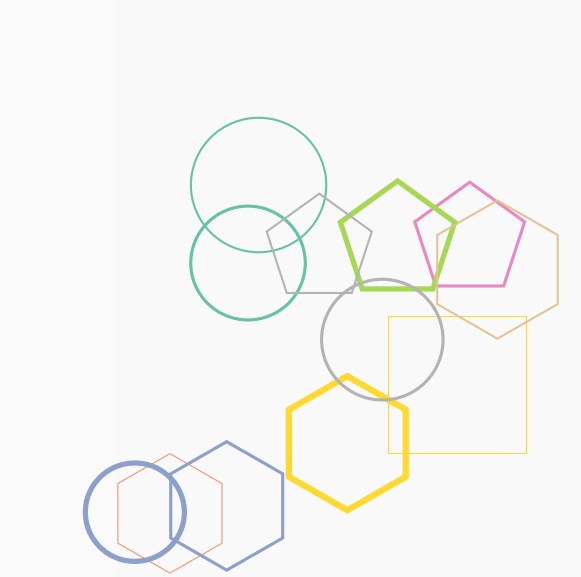[{"shape": "circle", "thickness": 1, "radius": 0.58, "center": [0.445, 0.679]}, {"shape": "circle", "thickness": 1.5, "radius": 0.49, "center": [0.427, 0.544]}, {"shape": "hexagon", "thickness": 0.5, "radius": 0.52, "center": [0.292, 0.11]}, {"shape": "hexagon", "thickness": 1.5, "radius": 0.56, "center": [0.39, 0.123]}, {"shape": "circle", "thickness": 2.5, "radius": 0.43, "center": [0.232, 0.112]}, {"shape": "pentagon", "thickness": 1.5, "radius": 0.5, "center": [0.808, 0.584]}, {"shape": "pentagon", "thickness": 2.5, "radius": 0.52, "center": [0.684, 0.582]}, {"shape": "square", "thickness": 0.5, "radius": 0.59, "center": [0.786, 0.333]}, {"shape": "hexagon", "thickness": 3, "radius": 0.58, "center": [0.598, 0.232]}, {"shape": "hexagon", "thickness": 1, "radius": 0.6, "center": [0.856, 0.532]}, {"shape": "pentagon", "thickness": 1, "radius": 0.48, "center": [0.549, 0.569]}, {"shape": "circle", "thickness": 1.5, "radius": 0.52, "center": [0.658, 0.411]}]